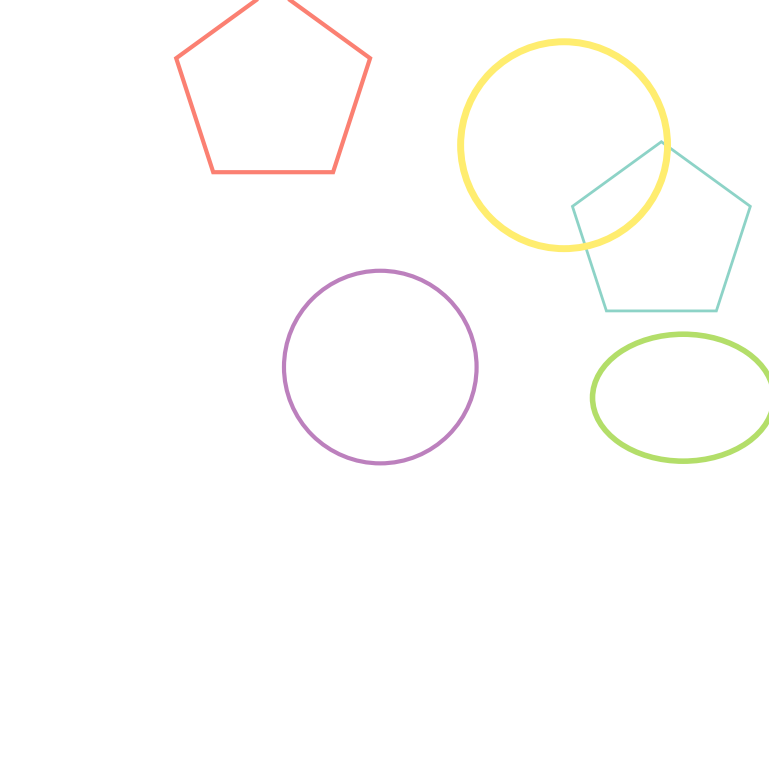[{"shape": "pentagon", "thickness": 1, "radius": 0.61, "center": [0.859, 0.694]}, {"shape": "pentagon", "thickness": 1.5, "radius": 0.66, "center": [0.355, 0.883]}, {"shape": "oval", "thickness": 2, "radius": 0.59, "center": [0.887, 0.484]}, {"shape": "circle", "thickness": 1.5, "radius": 0.63, "center": [0.494, 0.523]}, {"shape": "circle", "thickness": 2.5, "radius": 0.67, "center": [0.733, 0.811]}]